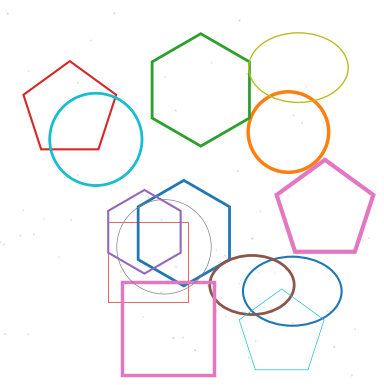[{"shape": "oval", "thickness": 1.5, "radius": 0.64, "center": [0.759, 0.244]}, {"shape": "hexagon", "thickness": 2, "radius": 0.69, "center": [0.478, 0.394]}, {"shape": "circle", "thickness": 2.5, "radius": 0.52, "center": [0.749, 0.657]}, {"shape": "hexagon", "thickness": 2, "radius": 0.73, "center": [0.522, 0.766]}, {"shape": "square", "thickness": 0.5, "radius": 0.52, "center": [0.384, 0.32]}, {"shape": "pentagon", "thickness": 1.5, "radius": 0.63, "center": [0.181, 0.715]}, {"shape": "hexagon", "thickness": 1.5, "radius": 0.54, "center": [0.375, 0.398]}, {"shape": "oval", "thickness": 2, "radius": 0.55, "center": [0.654, 0.26]}, {"shape": "pentagon", "thickness": 3, "radius": 0.66, "center": [0.844, 0.453]}, {"shape": "square", "thickness": 2.5, "radius": 0.6, "center": [0.436, 0.147]}, {"shape": "circle", "thickness": 0.5, "radius": 0.61, "center": [0.426, 0.359]}, {"shape": "oval", "thickness": 1, "radius": 0.65, "center": [0.775, 0.824]}, {"shape": "circle", "thickness": 2, "radius": 0.6, "center": [0.249, 0.638]}, {"shape": "pentagon", "thickness": 0.5, "radius": 0.58, "center": [0.732, 0.133]}]